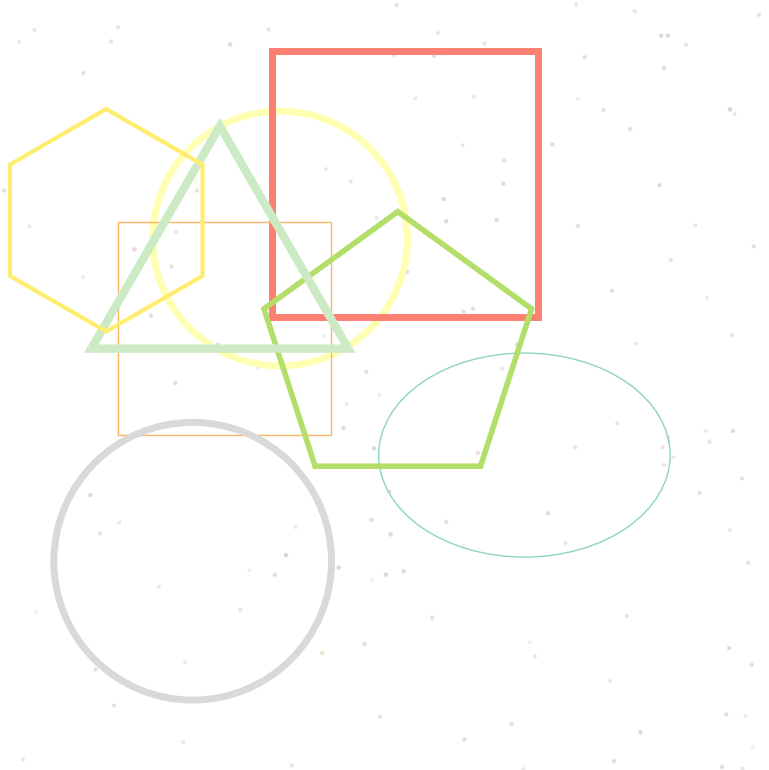[{"shape": "oval", "thickness": 0.5, "radius": 0.95, "center": [0.681, 0.409]}, {"shape": "circle", "thickness": 2.5, "radius": 0.83, "center": [0.364, 0.69]}, {"shape": "square", "thickness": 2.5, "radius": 0.86, "center": [0.526, 0.761]}, {"shape": "square", "thickness": 0.5, "radius": 0.69, "center": [0.292, 0.574]}, {"shape": "pentagon", "thickness": 2, "radius": 0.91, "center": [0.517, 0.542]}, {"shape": "circle", "thickness": 2.5, "radius": 0.9, "center": [0.25, 0.271]}, {"shape": "triangle", "thickness": 3, "radius": 0.96, "center": [0.285, 0.644]}, {"shape": "hexagon", "thickness": 1.5, "radius": 0.72, "center": [0.138, 0.714]}]